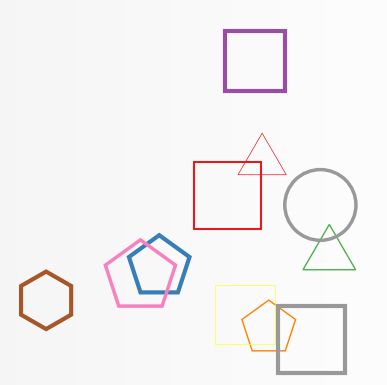[{"shape": "triangle", "thickness": 0.5, "radius": 0.36, "center": [0.677, 0.582]}, {"shape": "square", "thickness": 1.5, "radius": 0.43, "center": [0.588, 0.493]}, {"shape": "pentagon", "thickness": 3, "radius": 0.41, "center": [0.411, 0.307]}, {"shape": "triangle", "thickness": 1, "radius": 0.39, "center": [0.85, 0.339]}, {"shape": "square", "thickness": 3, "radius": 0.39, "center": [0.658, 0.842]}, {"shape": "pentagon", "thickness": 1, "radius": 0.36, "center": [0.694, 0.148]}, {"shape": "square", "thickness": 0.5, "radius": 0.38, "center": [0.632, 0.182]}, {"shape": "hexagon", "thickness": 3, "radius": 0.37, "center": [0.119, 0.22]}, {"shape": "pentagon", "thickness": 2.5, "radius": 0.48, "center": [0.362, 0.282]}, {"shape": "circle", "thickness": 2.5, "radius": 0.46, "center": [0.827, 0.468]}, {"shape": "square", "thickness": 3, "radius": 0.44, "center": [0.804, 0.118]}]